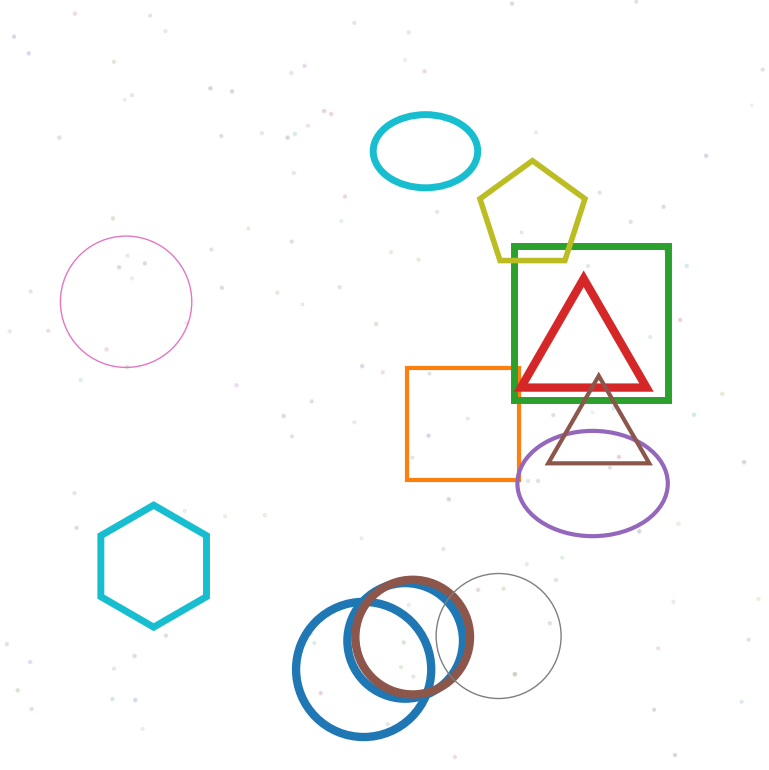[{"shape": "circle", "thickness": 3, "radius": 0.44, "center": [0.472, 0.131]}, {"shape": "circle", "thickness": 3, "radius": 0.38, "center": [0.526, 0.168]}, {"shape": "square", "thickness": 1.5, "radius": 0.36, "center": [0.601, 0.45]}, {"shape": "square", "thickness": 2.5, "radius": 0.5, "center": [0.768, 0.58]}, {"shape": "triangle", "thickness": 3, "radius": 0.47, "center": [0.758, 0.544]}, {"shape": "oval", "thickness": 1.5, "radius": 0.49, "center": [0.77, 0.372]}, {"shape": "circle", "thickness": 3, "radius": 0.37, "center": [0.536, 0.173]}, {"shape": "triangle", "thickness": 1.5, "radius": 0.38, "center": [0.778, 0.436]}, {"shape": "circle", "thickness": 0.5, "radius": 0.43, "center": [0.164, 0.608]}, {"shape": "circle", "thickness": 0.5, "radius": 0.41, "center": [0.648, 0.174]}, {"shape": "pentagon", "thickness": 2, "radius": 0.36, "center": [0.691, 0.72]}, {"shape": "hexagon", "thickness": 2.5, "radius": 0.4, "center": [0.2, 0.265]}, {"shape": "oval", "thickness": 2.5, "radius": 0.34, "center": [0.553, 0.804]}]